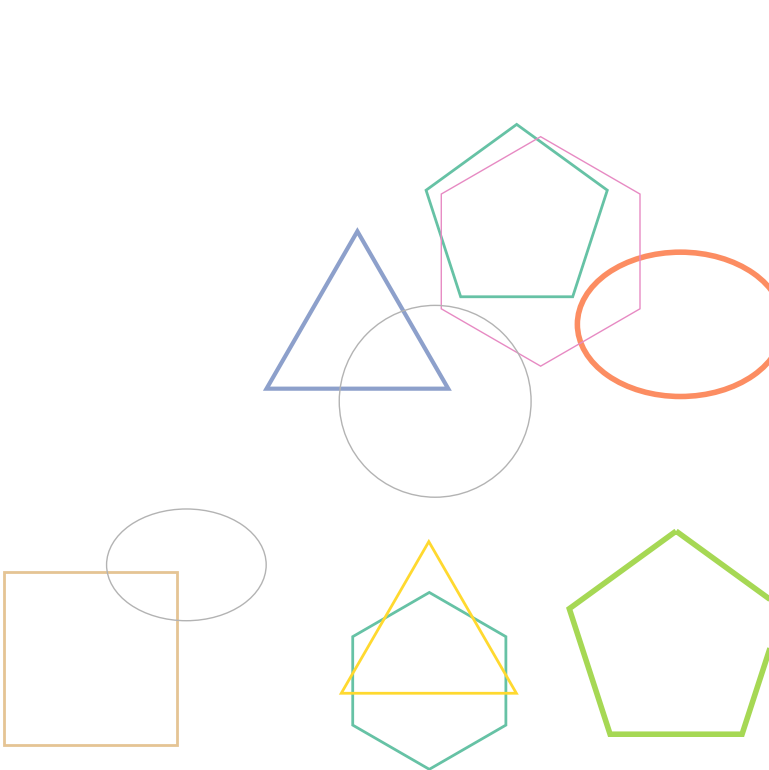[{"shape": "hexagon", "thickness": 1, "radius": 0.57, "center": [0.558, 0.116]}, {"shape": "pentagon", "thickness": 1, "radius": 0.62, "center": [0.671, 0.715]}, {"shape": "oval", "thickness": 2, "radius": 0.67, "center": [0.884, 0.579]}, {"shape": "triangle", "thickness": 1.5, "radius": 0.68, "center": [0.464, 0.563]}, {"shape": "hexagon", "thickness": 0.5, "radius": 0.75, "center": [0.702, 0.673]}, {"shape": "pentagon", "thickness": 2, "radius": 0.73, "center": [0.878, 0.164]}, {"shape": "triangle", "thickness": 1, "radius": 0.66, "center": [0.557, 0.165]}, {"shape": "square", "thickness": 1, "radius": 0.56, "center": [0.118, 0.144]}, {"shape": "circle", "thickness": 0.5, "radius": 0.62, "center": [0.565, 0.479]}, {"shape": "oval", "thickness": 0.5, "radius": 0.52, "center": [0.242, 0.266]}]